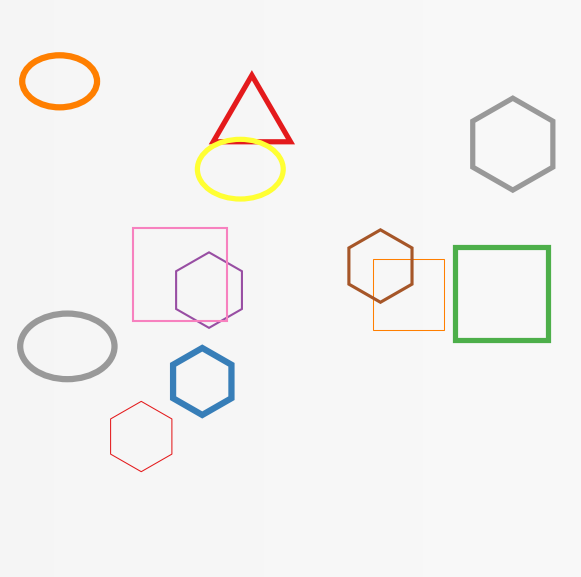[{"shape": "triangle", "thickness": 2.5, "radius": 0.38, "center": [0.433, 0.792]}, {"shape": "hexagon", "thickness": 0.5, "radius": 0.3, "center": [0.243, 0.243]}, {"shape": "hexagon", "thickness": 3, "radius": 0.29, "center": [0.348, 0.339]}, {"shape": "square", "thickness": 2.5, "radius": 0.4, "center": [0.863, 0.491]}, {"shape": "hexagon", "thickness": 1, "radius": 0.33, "center": [0.36, 0.497]}, {"shape": "square", "thickness": 0.5, "radius": 0.31, "center": [0.703, 0.489]}, {"shape": "oval", "thickness": 3, "radius": 0.32, "center": [0.103, 0.858]}, {"shape": "oval", "thickness": 2.5, "radius": 0.37, "center": [0.413, 0.706]}, {"shape": "hexagon", "thickness": 1.5, "radius": 0.31, "center": [0.655, 0.538]}, {"shape": "square", "thickness": 1, "radius": 0.4, "center": [0.309, 0.524]}, {"shape": "oval", "thickness": 3, "radius": 0.41, "center": [0.116, 0.399]}, {"shape": "hexagon", "thickness": 2.5, "radius": 0.4, "center": [0.882, 0.75]}]